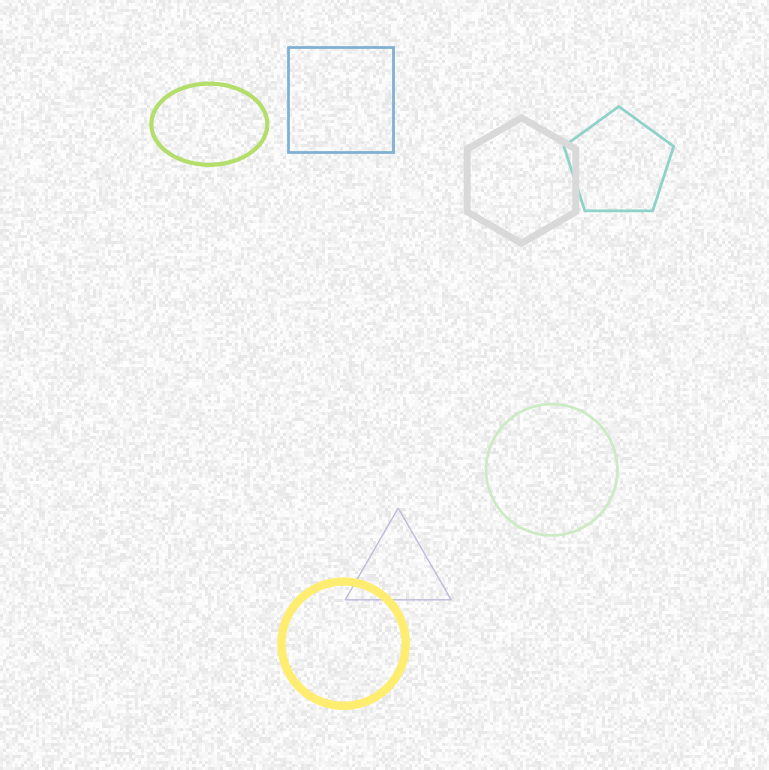[{"shape": "pentagon", "thickness": 1, "radius": 0.37, "center": [0.804, 0.787]}, {"shape": "triangle", "thickness": 0.5, "radius": 0.4, "center": [0.517, 0.261]}, {"shape": "square", "thickness": 1, "radius": 0.34, "center": [0.442, 0.871]}, {"shape": "oval", "thickness": 1.5, "radius": 0.38, "center": [0.272, 0.839]}, {"shape": "hexagon", "thickness": 2.5, "radius": 0.41, "center": [0.677, 0.766]}, {"shape": "circle", "thickness": 1, "radius": 0.43, "center": [0.717, 0.39]}, {"shape": "circle", "thickness": 3, "radius": 0.4, "center": [0.446, 0.164]}]